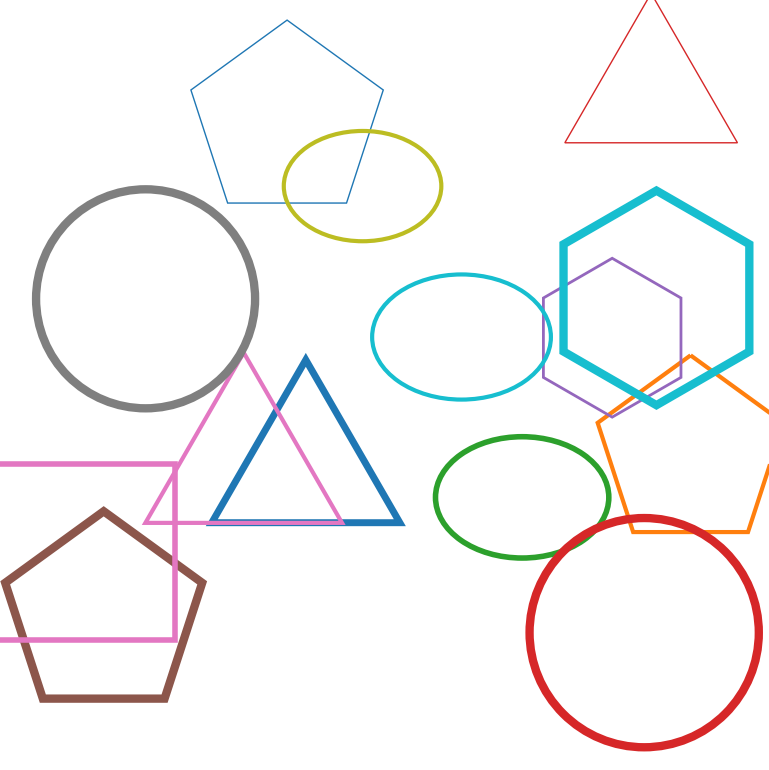[{"shape": "pentagon", "thickness": 0.5, "radius": 0.66, "center": [0.373, 0.843]}, {"shape": "triangle", "thickness": 2.5, "radius": 0.71, "center": [0.397, 0.392]}, {"shape": "pentagon", "thickness": 1.5, "radius": 0.63, "center": [0.897, 0.412]}, {"shape": "oval", "thickness": 2, "radius": 0.56, "center": [0.678, 0.354]}, {"shape": "circle", "thickness": 3, "radius": 0.74, "center": [0.837, 0.178]}, {"shape": "triangle", "thickness": 0.5, "radius": 0.65, "center": [0.846, 0.879]}, {"shape": "hexagon", "thickness": 1, "radius": 0.52, "center": [0.795, 0.561]}, {"shape": "pentagon", "thickness": 3, "radius": 0.67, "center": [0.135, 0.202]}, {"shape": "triangle", "thickness": 1.5, "radius": 0.74, "center": [0.316, 0.395]}, {"shape": "square", "thickness": 2, "radius": 0.57, "center": [0.112, 0.283]}, {"shape": "circle", "thickness": 3, "radius": 0.71, "center": [0.189, 0.612]}, {"shape": "oval", "thickness": 1.5, "radius": 0.51, "center": [0.471, 0.758]}, {"shape": "hexagon", "thickness": 3, "radius": 0.7, "center": [0.853, 0.613]}, {"shape": "oval", "thickness": 1.5, "radius": 0.58, "center": [0.599, 0.562]}]